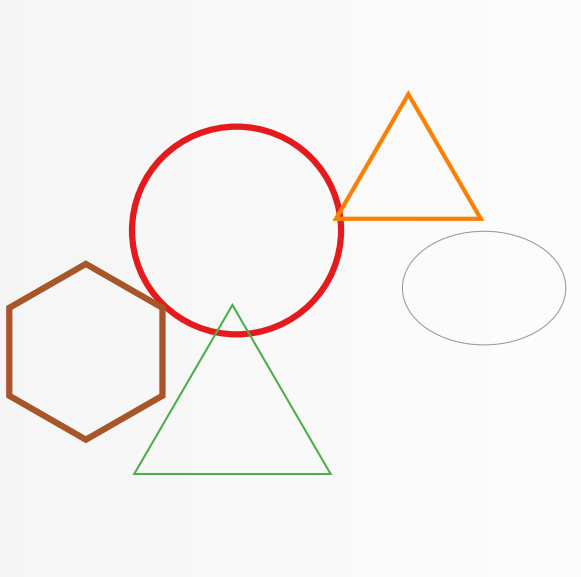[{"shape": "circle", "thickness": 3, "radius": 0.9, "center": [0.407, 0.6]}, {"shape": "triangle", "thickness": 1, "radius": 0.98, "center": [0.4, 0.276]}, {"shape": "triangle", "thickness": 2, "radius": 0.72, "center": [0.703, 0.692]}, {"shape": "hexagon", "thickness": 3, "radius": 0.76, "center": [0.148, 0.39]}, {"shape": "oval", "thickness": 0.5, "radius": 0.7, "center": [0.833, 0.5]}]